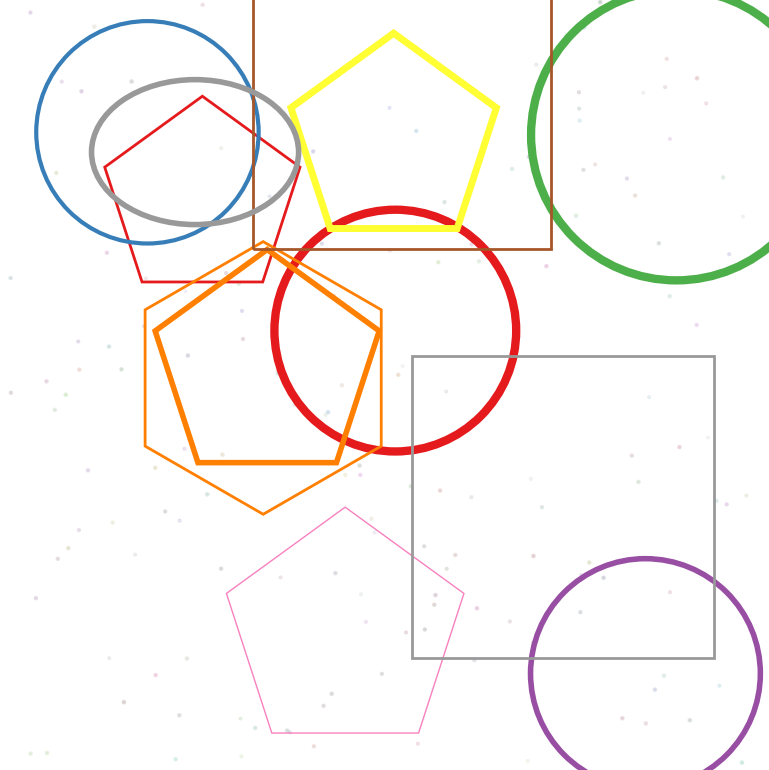[{"shape": "pentagon", "thickness": 1, "radius": 0.67, "center": [0.263, 0.742]}, {"shape": "circle", "thickness": 3, "radius": 0.78, "center": [0.513, 0.571]}, {"shape": "circle", "thickness": 1.5, "radius": 0.72, "center": [0.191, 0.828]}, {"shape": "circle", "thickness": 3, "radius": 0.94, "center": [0.878, 0.825]}, {"shape": "circle", "thickness": 2, "radius": 0.75, "center": [0.838, 0.125]}, {"shape": "hexagon", "thickness": 1, "radius": 0.89, "center": [0.342, 0.509]}, {"shape": "pentagon", "thickness": 2, "radius": 0.76, "center": [0.347, 0.523]}, {"shape": "pentagon", "thickness": 2.5, "radius": 0.7, "center": [0.511, 0.817]}, {"shape": "square", "thickness": 1, "radius": 0.97, "center": [0.522, 0.87]}, {"shape": "pentagon", "thickness": 0.5, "radius": 0.81, "center": [0.448, 0.179]}, {"shape": "square", "thickness": 1, "radius": 0.98, "center": [0.731, 0.341]}, {"shape": "oval", "thickness": 2, "radius": 0.67, "center": [0.253, 0.802]}]